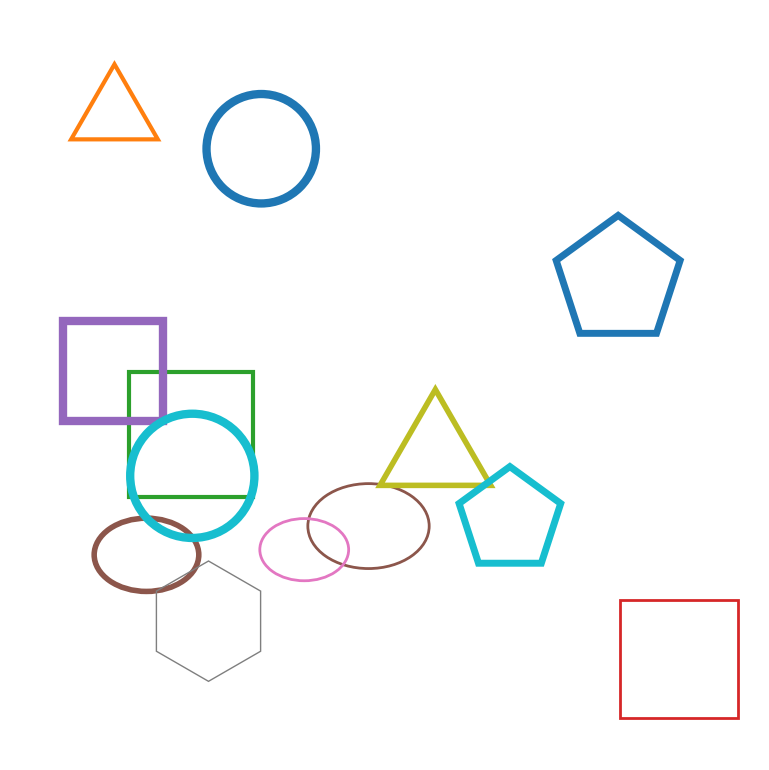[{"shape": "circle", "thickness": 3, "radius": 0.36, "center": [0.339, 0.807]}, {"shape": "pentagon", "thickness": 2.5, "radius": 0.42, "center": [0.803, 0.636]}, {"shape": "triangle", "thickness": 1.5, "radius": 0.33, "center": [0.149, 0.852]}, {"shape": "square", "thickness": 1.5, "radius": 0.4, "center": [0.248, 0.436]}, {"shape": "square", "thickness": 1, "radius": 0.38, "center": [0.881, 0.144]}, {"shape": "square", "thickness": 3, "radius": 0.33, "center": [0.146, 0.518]}, {"shape": "oval", "thickness": 2, "radius": 0.34, "center": [0.19, 0.279]}, {"shape": "oval", "thickness": 1, "radius": 0.39, "center": [0.479, 0.317]}, {"shape": "oval", "thickness": 1, "radius": 0.29, "center": [0.395, 0.286]}, {"shape": "hexagon", "thickness": 0.5, "radius": 0.39, "center": [0.271, 0.193]}, {"shape": "triangle", "thickness": 2, "radius": 0.41, "center": [0.565, 0.411]}, {"shape": "pentagon", "thickness": 2.5, "radius": 0.35, "center": [0.662, 0.325]}, {"shape": "circle", "thickness": 3, "radius": 0.4, "center": [0.25, 0.382]}]